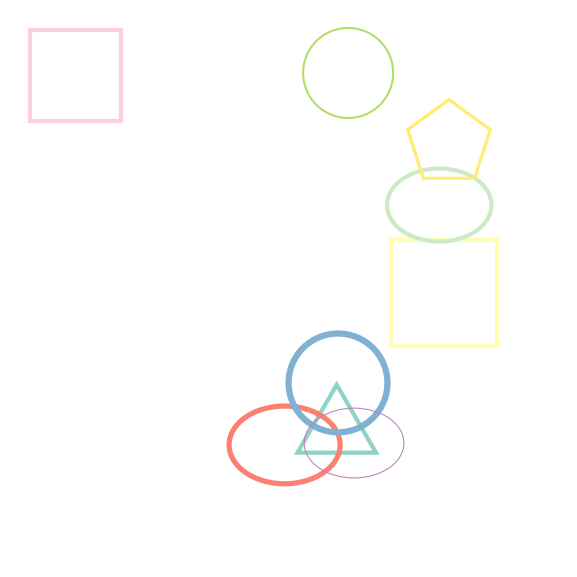[{"shape": "triangle", "thickness": 2, "radius": 0.39, "center": [0.583, 0.255]}, {"shape": "square", "thickness": 2, "radius": 0.46, "center": [0.769, 0.491]}, {"shape": "oval", "thickness": 2.5, "radius": 0.48, "center": [0.493, 0.229]}, {"shape": "circle", "thickness": 3, "radius": 0.43, "center": [0.585, 0.336]}, {"shape": "circle", "thickness": 1, "radius": 0.39, "center": [0.603, 0.873]}, {"shape": "square", "thickness": 2, "radius": 0.39, "center": [0.131, 0.868]}, {"shape": "oval", "thickness": 0.5, "radius": 0.43, "center": [0.613, 0.232]}, {"shape": "oval", "thickness": 2, "radius": 0.45, "center": [0.761, 0.644]}, {"shape": "pentagon", "thickness": 1.5, "radius": 0.38, "center": [0.777, 0.751]}]